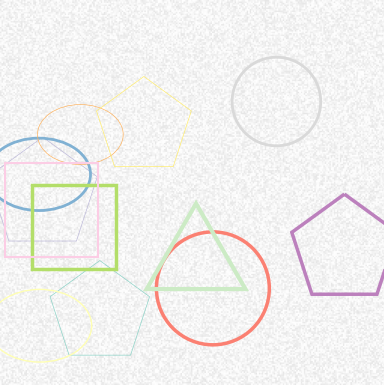[{"shape": "pentagon", "thickness": 0.5, "radius": 0.68, "center": [0.259, 0.187]}, {"shape": "oval", "thickness": 1, "radius": 0.67, "center": [0.103, 0.154]}, {"shape": "pentagon", "thickness": 0.5, "radius": 0.75, "center": [0.111, 0.495]}, {"shape": "circle", "thickness": 2.5, "radius": 0.73, "center": [0.553, 0.251]}, {"shape": "oval", "thickness": 2, "radius": 0.67, "center": [0.101, 0.547]}, {"shape": "oval", "thickness": 0.5, "radius": 0.56, "center": [0.209, 0.651]}, {"shape": "square", "thickness": 2.5, "radius": 0.54, "center": [0.192, 0.411]}, {"shape": "square", "thickness": 1.5, "radius": 0.61, "center": [0.134, 0.454]}, {"shape": "circle", "thickness": 2, "radius": 0.58, "center": [0.718, 0.736]}, {"shape": "pentagon", "thickness": 2.5, "radius": 0.72, "center": [0.895, 0.352]}, {"shape": "triangle", "thickness": 3, "radius": 0.74, "center": [0.509, 0.323]}, {"shape": "pentagon", "thickness": 0.5, "radius": 0.65, "center": [0.374, 0.672]}]